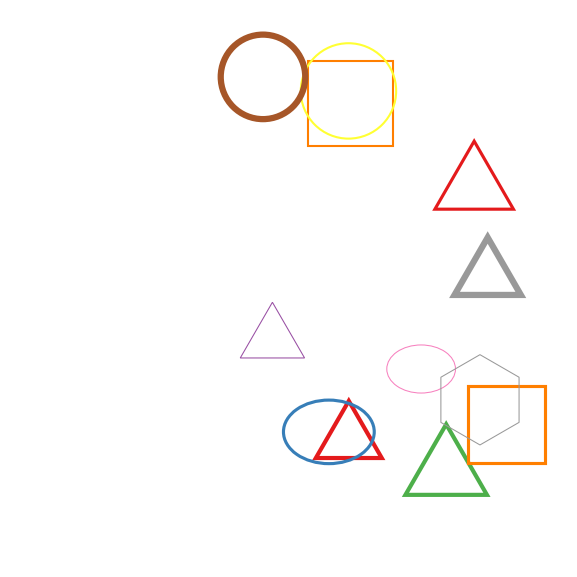[{"shape": "triangle", "thickness": 1.5, "radius": 0.39, "center": [0.821, 0.676]}, {"shape": "triangle", "thickness": 2, "radius": 0.33, "center": [0.604, 0.239]}, {"shape": "oval", "thickness": 1.5, "radius": 0.39, "center": [0.569, 0.251]}, {"shape": "triangle", "thickness": 2, "radius": 0.41, "center": [0.773, 0.183]}, {"shape": "triangle", "thickness": 0.5, "radius": 0.32, "center": [0.472, 0.411]}, {"shape": "square", "thickness": 1.5, "radius": 0.33, "center": [0.877, 0.263]}, {"shape": "square", "thickness": 1, "radius": 0.37, "center": [0.607, 0.82]}, {"shape": "circle", "thickness": 1, "radius": 0.41, "center": [0.603, 0.842]}, {"shape": "circle", "thickness": 3, "radius": 0.37, "center": [0.455, 0.866]}, {"shape": "oval", "thickness": 0.5, "radius": 0.3, "center": [0.729, 0.36]}, {"shape": "triangle", "thickness": 3, "radius": 0.33, "center": [0.844, 0.522]}, {"shape": "hexagon", "thickness": 0.5, "radius": 0.39, "center": [0.831, 0.307]}]